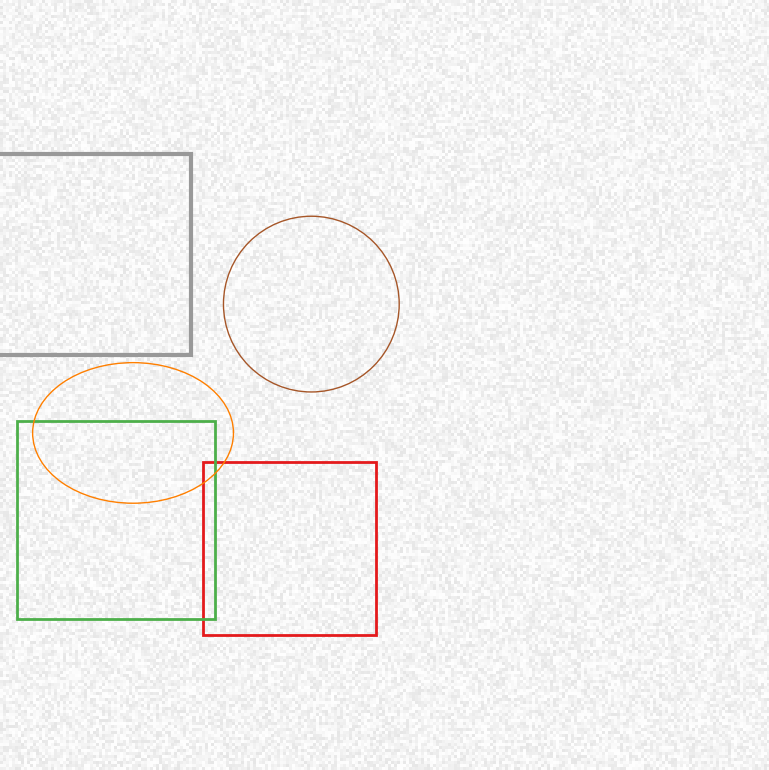[{"shape": "square", "thickness": 1, "radius": 0.56, "center": [0.376, 0.288]}, {"shape": "square", "thickness": 1, "radius": 0.64, "center": [0.15, 0.324]}, {"shape": "oval", "thickness": 0.5, "radius": 0.65, "center": [0.173, 0.438]}, {"shape": "circle", "thickness": 0.5, "radius": 0.57, "center": [0.404, 0.605]}, {"shape": "square", "thickness": 1.5, "radius": 0.65, "center": [0.118, 0.669]}]